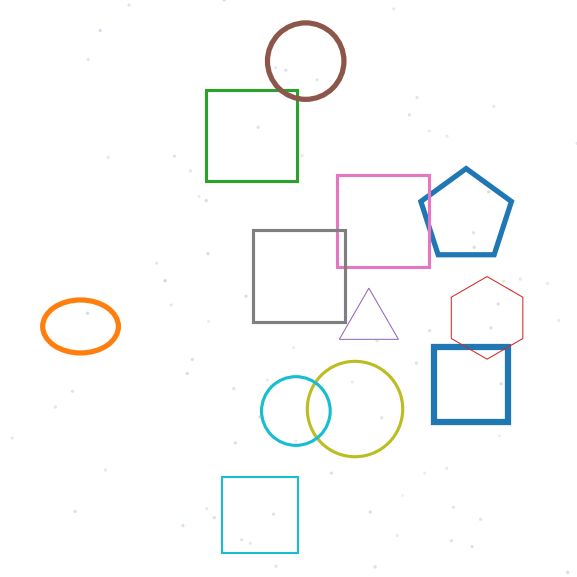[{"shape": "pentagon", "thickness": 2.5, "radius": 0.41, "center": [0.807, 0.625]}, {"shape": "square", "thickness": 3, "radius": 0.32, "center": [0.816, 0.333]}, {"shape": "oval", "thickness": 2.5, "radius": 0.33, "center": [0.139, 0.434]}, {"shape": "square", "thickness": 1.5, "radius": 0.39, "center": [0.436, 0.765]}, {"shape": "hexagon", "thickness": 0.5, "radius": 0.36, "center": [0.843, 0.449]}, {"shape": "triangle", "thickness": 0.5, "radius": 0.3, "center": [0.639, 0.441]}, {"shape": "circle", "thickness": 2.5, "radius": 0.33, "center": [0.529, 0.893]}, {"shape": "square", "thickness": 1.5, "radius": 0.4, "center": [0.664, 0.617]}, {"shape": "square", "thickness": 1.5, "radius": 0.4, "center": [0.518, 0.521]}, {"shape": "circle", "thickness": 1.5, "radius": 0.41, "center": [0.615, 0.291]}, {"shape": "circle", "thickness": 1.5, "radius": 0.3, "center": [0.512, 0.287]}, {"shape": "square", "thickness": 1, "radius": 0.33, "center": [0.45, 0.108]}]